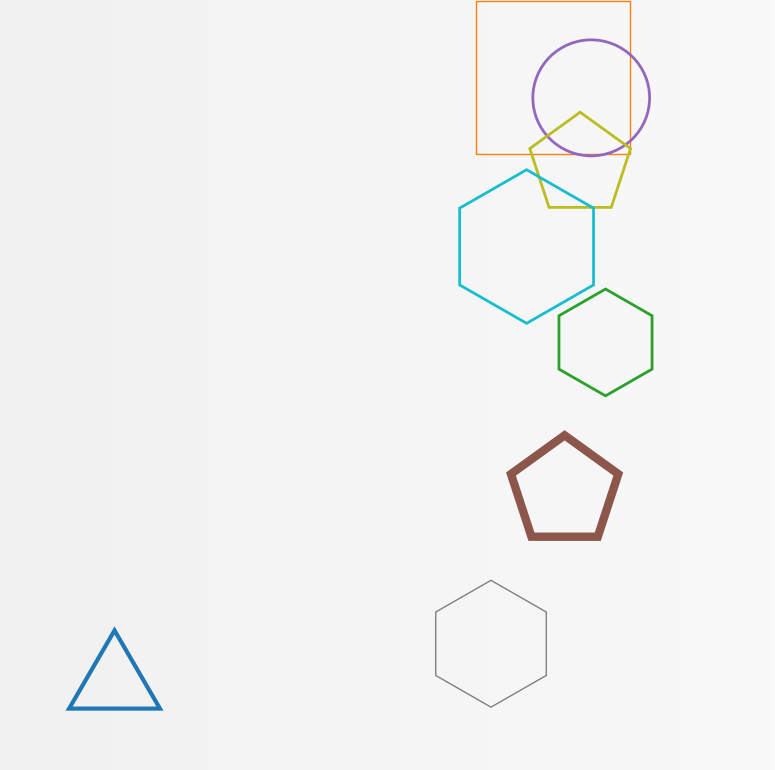[{"shape": "triangle", "thickness": 1.5, "radius": 0.34, "center": [0.148, 0.114]}, {"shape": "square", "thickness": 0.5, "radius": 0.5, "center": [0.713, 0.899]}, {"shape": "hexagon", "thickness": 1, "radius": 0.35, "center": [0.781, 0.555]}, {"shape": "circle", "thickness": 1, "radius": 0.38, "center": [0.763, 0.873]}, {"shape": "pentagon", "thickness": 3, "radius": 0.36, "center": [0.729, 0.362]}, {"shape": "hexagon", "thickness": 0.5, "radius": 0.41, "center": [0.634, 0.164]}, {"shape": "pentagon", "thickness": 1, "radius": 0.34, "center": [0.749, 0.786]}, {"shape": "hexagon", "thickness": 1, "radius": 0.5, "center": [0.679, 0.68]}]